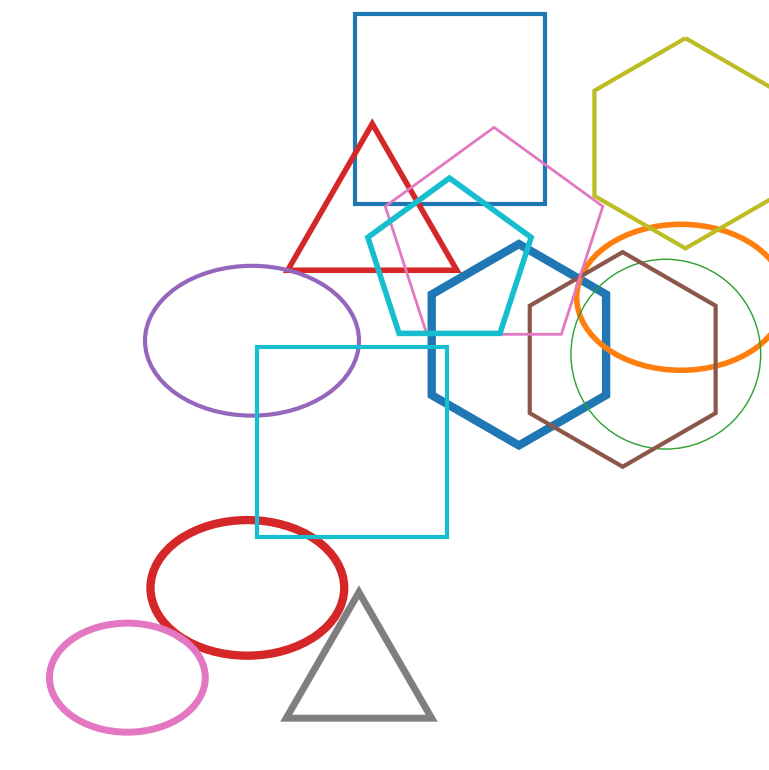[{"shape": "square", "thickness": 1.5, "radius": 0.62, "center": [0.585, 0.858]}, {"shape": "hexagon", "thickness": 3, "radius": 0.65, "center": [0.674, 0.552]}, {"shape": "oval", "thickness": 2, "radius": 0.68, "center": [0.884, 0.614]}, {"shape": "circle", "thickness": 0.5, "radius": 0.62, "center": [0.865, 0.54]}, {"shape": "oval", "thickness": 3, "radius": 0.63, "center": [0.321, 0.237]}, {"shape": "triangle", "thickness": 2, "radius": 0.63, "center": [0.483, 0.712]}, {"shape": "oval", "thickness": 1.5, "radius": 0.69, "center": [0.327, 0.557]}, {"shape": "hexagon", "thickness": 1.5, "radius": 0.7, "center": [0.809, 0.533]}, {"shape": "pentagon", "thickness": 1, "radius": 0.74, "center": [0.642, 0.686]}, {"shape": "oval", "thickness": 2.5, "radius": 0.51, "center": [0.165, 0.12]}, {"shape": "triangle", "thickness": 2.5, "radius": 0.55, "center": [0.466, 0.122]}, {"shape": "hexagon", "thickness": 1.5, "radius": 0.68, "center": [0.89, 0.814]}, {"shape": "square", "thickness": 1.5, "radius": 0.62, "center": [0.457, 0.426]}, {"shape": "pentagon", "thickness": 2, "radius": 0.56, "center": [0.584, 0.657]}]